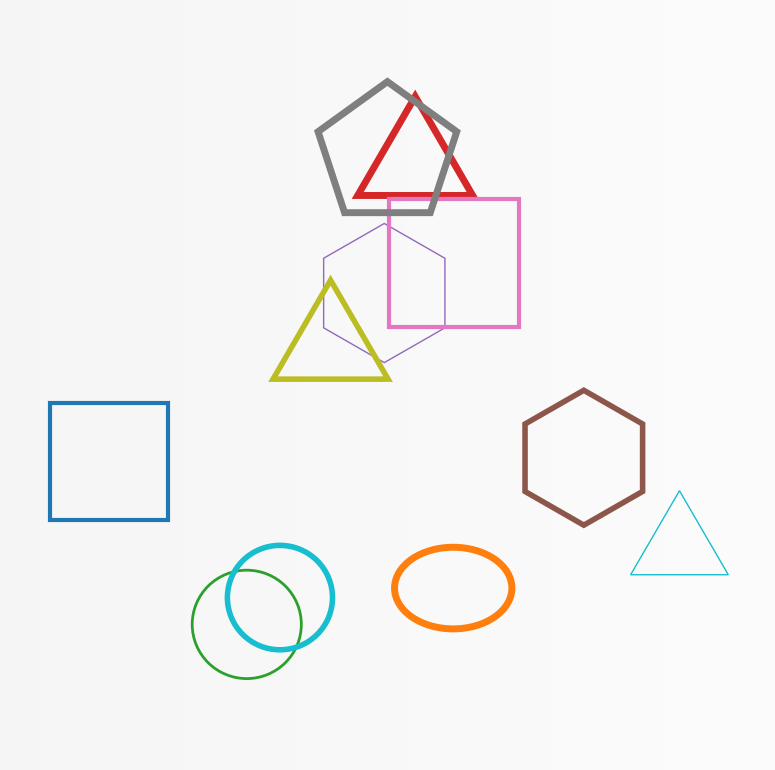[{"shape": "square", "thickness": 1.5, "radius": 0.38, "center": [0.14, 0.401]}, {"shape": "oval", "thickness": 2.5, "radius": 0.38, "center": [0.585, 0.236]}, {"shape": "circle", "thickness": 1, "radius": 0.35, "center": [0.318, 0.189]}, {"shape": "triangle", "thickness": 2.5, "radius": 0.43, "center": [0.536, 0.789]}, {"shape": "hexagon", "thickness": 0.5, "radius": 0.45, "center": [0.496, 0.619]}, {"shape": "hexagon", "thickness": 2, "radius": 0.44, "center": [0.753, 0.406]}, {"shape": "square", "thickness": 1.5, "radius": 0.42, "center": [0.586, 0.658]}, {"shape": "pentagon", "thickness": 2.5, "radius": 0.47, "center": [0.5, 0.8]}, {"shape": "triangle", "thickness": 2, "radius": 0.43, "center": [0.427, 0.55]}, {"shape": "circle", "thickness": 2, "radius": 0.34, "center": [0.361, 0.224]}, {"shape": "triangle", "thickness": 0.5, "radius": 0.36, "center": [0.877, 0.29]}]